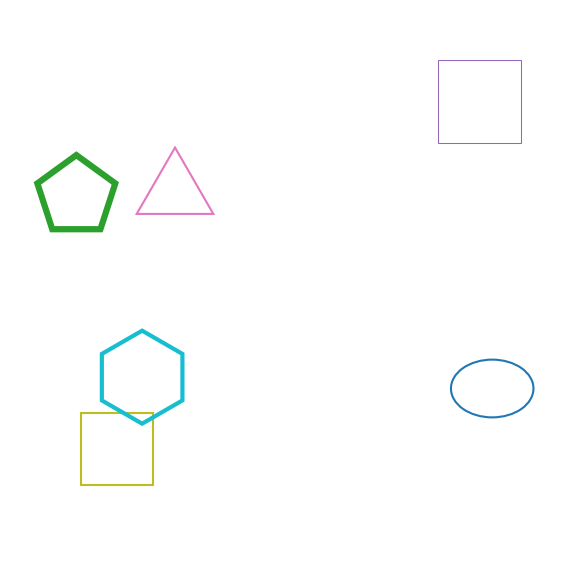[{"shape": "oval", "thickness": 1, "radius": 0.36, "center": [0.852, 0.326]}, {"shape": "pentagon", "thickness": 3, "radius": 0.35, "center": [0.132, 0.66]}, {"shape": "square", "thickness": 0.5, "radius": 0.36, "center": [0.83, 0.824]}, {"shape": "triangle", "thickness": 1, "radius": 0.38, "center": [0.303, 0.667]}, {"shape": "square", "thickness": 1, "radius": 0.31, "center": [0.203, 0.221]}, {"shape": "hexagon", "thickness": 2, "radius": 0.4, "center": [0.246, 0.346]}]